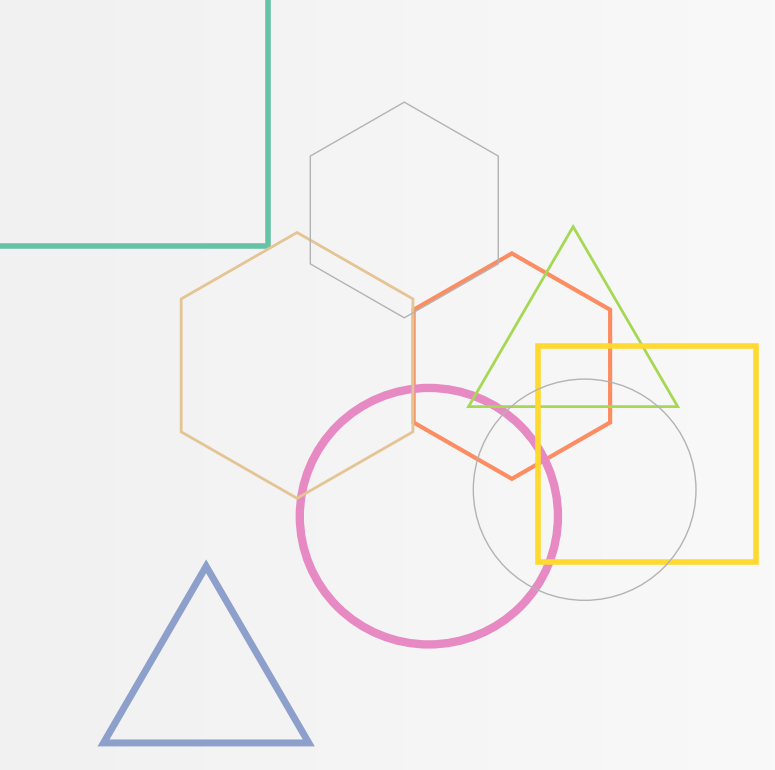[{"shape": "square", "thickness": 2, "radius": 0.92, "center": [0.163, 0.864]}, {"shape": "hexagon", "thickness": 1.5, "radius": 0.73, "center": [0.66, 0.525]}, {"shape": "triangle", "thickness": 2.5, "radius": 0.76, "center": [0.266, 0.112]}, {"shape": "circle", "thickness": 3, "radius": 0.83, "center": [0.553, 0.33]}, {"shape": "triangle", "thickness": 1, "radius": 0.78, "center": [0.74, 0.55]}, {"shape": "square", "thickness": 2, "radius": 0.7, "center": [0.835, 0.41]}, {"shape": "hexagon", "thickness": 1, "radius": 0.86, "center": [0.383, 0.525]}, {"shape": "circle", "thickness": 0.5, "radius": 0.72, "center": [0.754, 0.364]}, {"shape": "hexagon", "thickness": 0.5, "radius": 0.7, "center": [0.522, 0.727]}]